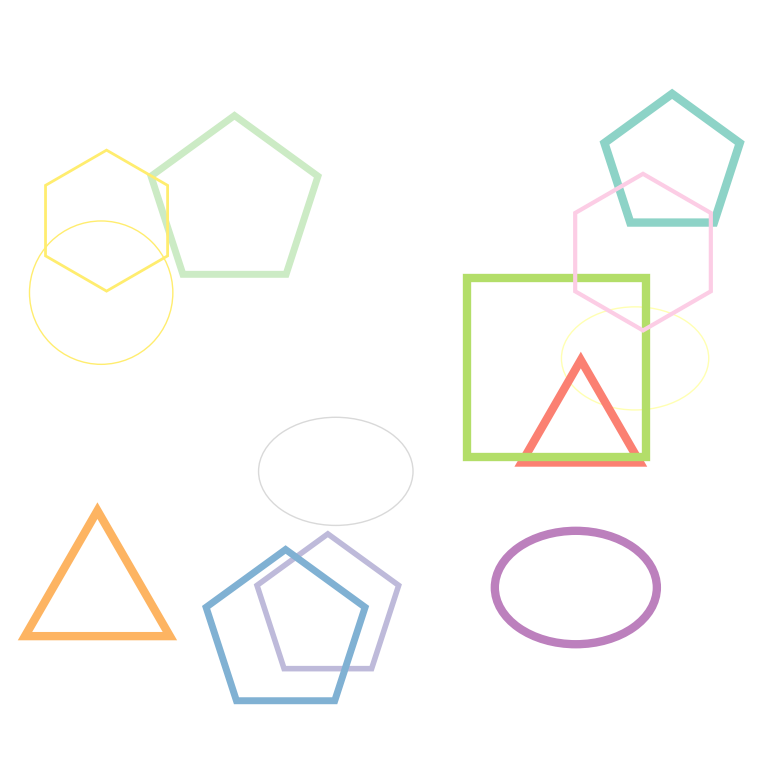[{"shape": "pentagon", "thickness": 3, "radius": 0.46, "center": [0.873, 0.786]}, {"shape": "oval", "thickness": 0.5, "radius": 0.48, "center": [0.825, 0.535]}, {"shape": "pentagon", "thickness": 2, "radius": 0.48, "center": [0.426, 0.21]}, {"shape": "triangle", "thickness": 3, "radius": 0.44, "center": [0.754, 0.444]}, {"shape": "pentagon", "thickness": 2.5, "radius": 0.54, "center": [0.371, 0.178]}, {"shape": "triangle", "thickness": 3, "radius": 0.54, "center": [0.127, 0.228]}, {"shape": "square", "thickness": 3, "radius": 0.58, "center": [0.723, 0.523]}, {"shape": "hexagon", "thickness": 1.5, "radius": 0.51, "center": [0.835, 0.673]}, {"shape": "oval", "thickness": 0.5, "radius": 0.5, "center": [0.436, 0.388]}, {"shape": "oval", "thickness": 3, "radius": 0.53, "center": [0.748, 0.237]}, {"shape": "pentagon", "thickness": 2.5, "radius": 0.57, "center": [0.305, 0.736]}, {"shape": "circle", "thickness": 0.5, "radius": 0.47, "center": [0.131, 0.62]}, {"shape": "hexagon", "thickness": 1, "radius": 0.46, "center": [0.138, 0.713]}]